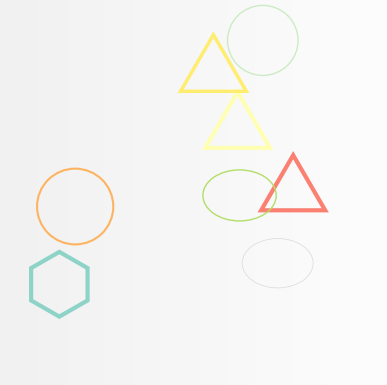[{"shape": "hexagon", "thickness": 3, "radius": 0.42, "center": [0.153, 0.262]}, {"shape": "triangle", "thickness": 3, "radius": 0.48, "center": [0.613, 0.664]}, {"shape": "triangle", "thickness": 3, "radius": 0.48, "center": [0.757, 0.501]}, {"shape": "circle", "thickness": 1.5, "radius": 0.49, "center": [0.194, 0.464]}, {"shape": "oval", "thickness": 1, "radius": 0.47, "center": [0.618, 0.492]}, {"shape": "oval", "thickness": 0.5, "radius": 0.46, "center": [0.717, 0.316]}, {"shape": "circle", "thickness": 1, "radius": 0.45, "center": [0.678, 0.895]}, {"shape": "triangle", "thickness": 2.5, "radius": 0.49, "center": [0.551, 0.812]}]